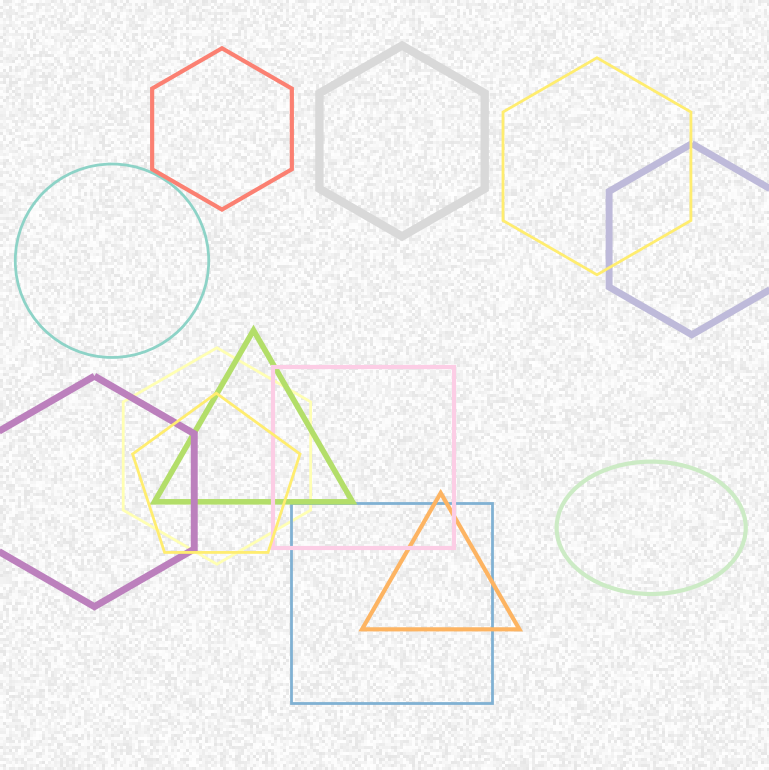[{"shape": "circle", "thickness": 1, "radius": 0.63, "center": [0.145, 0.661]}, {"shape": "hexagon", "thickness": 1, "radius": 0.7, "center": [0.282, 0.408]}, {"shape": "hexagon", "thickness": 2.5, "radius": 0.62, "center": [0.899, 0.689]}, {"shape": "hexagon", "thickness": 1.5, "radius": 0.52, "center": [0.288, 0.833]}, {"shape": "square", "thickness": 1, "radius": 0.65, "center": [0.508, 0.217]}, {"shape": "triangle", "thickness": 1.5, "radius": 0.59, "center": [0.572, 0.242]}, {"shape": "triangle", "thickness": 2, "radius": 0.74, "center": [0.329, 0.423]}, {"shape": "square", "thickness": 1.5, "radius": 0.59, "center": [0.472, 0.405]}, {"shape": "hexagon", "thickness": 3, "radius": 0.62, "center": [0.522, 0.817]}, {"shape": "hexagon", "thickness": 2.5, "radius": 0.75, "center": [0.123, 0.362]}, {"shape": "oval", "thickness": 1.5, "radius": 0.61, "center": [0.846, 0.315]}, {"shape": "pentagon", "thickness": 1, "radius": 0.57, "center": [0.281, 0.375]}, {"shape": "hexagon", "thickness": 1, "radius": 0.7, "center": [0.775, 0.784]}]